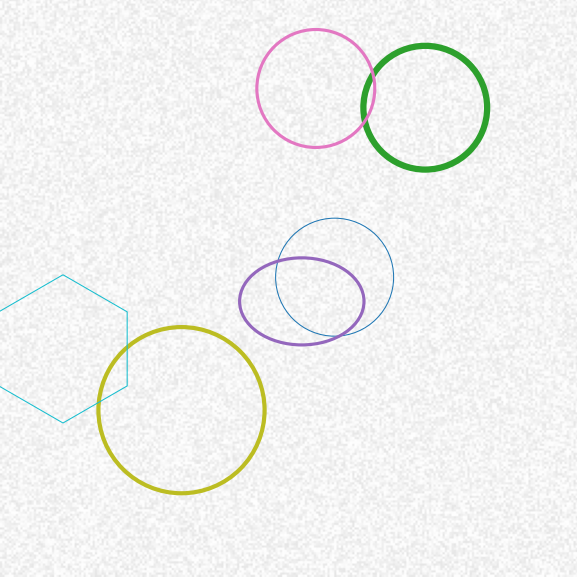[{"shape": "circle", "thickness": 0.5, "radius": 0.51, "center": [0.579, 0.519]}, {"shape": "circle", "thickness": 3, "radius": 0.54, "center": [0.736, 0.813]}, {"shape": "oval", "thickness": 1.5, "radius": 0.54, "center": [0.523, 0.477]}, {"shape": "circle", "thickness": 1.5, "radius": 0.51, "center": [0.547, 0.846]}, {"shape": "circle", "thickness": 2, "radius": 0.72, "center": [0.314, 0.289]}, {"shape": "hexagon", "thickness": 0.5, "radius": 0.64, "center": [0.109, 0.395]}]